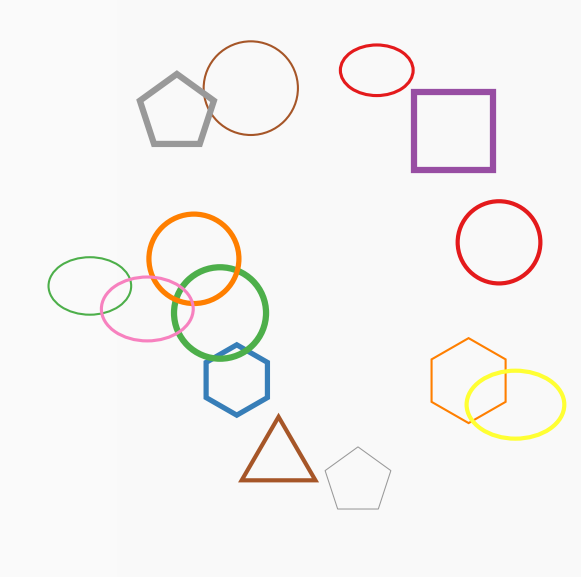[{"shape": "oval", "thickness": 1.5, "radius": 0.31, "center": [0.648, 0.877]}, {"shape": "circle", "thickness": 2, "radius": 0.36, "center": [0.859, 0.58]}, {"shape": "hexagon", "thickness": 2.5, "radius": 0.3, "center": [0.407, 0.341]}, {"shape": "oval", "thickness": 1, "radius": 0.36, "center": [0.155, 0.504]}, {"shape": "circle", "thickness": 3, "radius": 0.4, "center": [0.379, 0.457]}, {"shape": "square", "thickness": 3, "radius": 0.34, "center": [0.781, 0.772]}, {"shape": "hexagon", "thickness": 1, "radius": 0.37, "center": [0.806, 0.34]}, {"shape": "circle", "thickness": 2.5, "radius": 0.39, "center": [0.334, 0.551]}, {"shape": "oval", "thickness": 2, "radius": 0.42, "center": [0.887, 0.298]}, {"shape": "circle", "thickness": 1, "radius": 0.41, "center": [0.431, 0.846]}, {"shape": "triangle", "thickness": 2, "radius": 0.37, "center": [0.479, 0.204]}, {"shape": "oval", "thickness": 1.5, "radius": 0.4, "center": [0.253, 0.464]}, {"shape": "pentagon", "thickness": 0.5, "radius": 0.3, "center": [0.616, 0.166]}, {"shape": "pentagon", "thickness": 3, "radius": 0.33, "center": [0.304, 0.804]}]